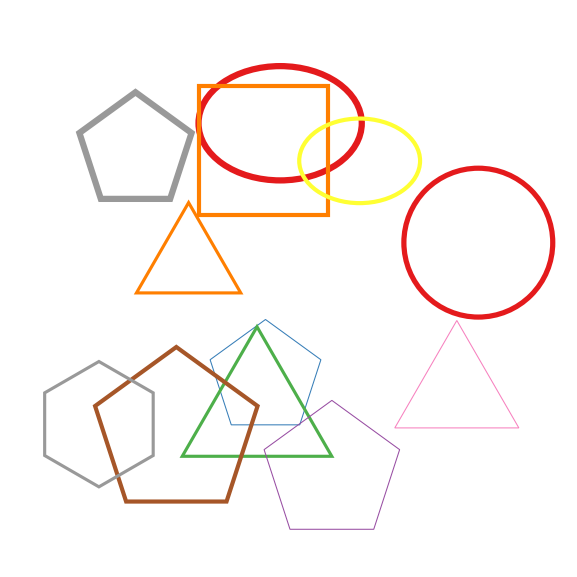[{"shape": "oval", "thickness": 3, "radius": 0.71, "center": [0.485, 0.786]}, {"shape": "circle", "thickness": 2.5, "radius": 0.64, "center": [0.828, 0.579]}, {"shape": "pentagon", "thickness": 0.5, "radius": 0.5, "center": [0.46, 0.345]}, {"shape": "triangle", "thickness": 1.5, "radius": 0.75, "center": [0.445, 0.284]}, {"shape": "pentagon", "thickness": 0.5, "radius": 0.62, "center": [0.575, 0.182]}, {"shape": "square", "thickness": 2, "radius": 0.56, "center": [0.457, 0.738]}, {"shape": "triangle", "thickness": 1.5, "radius": 0.52, "center": [0.327, 0.544]}, {"shape": "oval", "thickness": 2, "radius": 0.52, "center": [0.623, 0.721]}, {"shape": "pentagon", "thickness": 2, "radius": 0.74, "center": [0.305, 0.25]}, {"shape": "triangle", "thickness": 0.5, "radius": 0.62, "center": [0.791, 0.32]}, {"shape": "hexagon", "thickness": 1.5, "radius": 0.54, "center": [0.171, 0.265]}, {"shape": "pentagon", "thickness": 3, "radius": 0.51, "center": [0.235, 0.737]}]